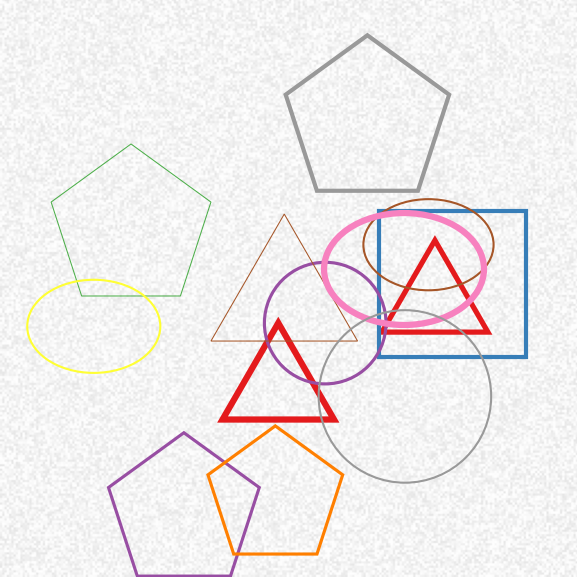[{"shape": "triangle", "thickness": 2.5, "radius": 0.53, "center": [0.753, 0.477]}, {"shape": "triangle", "thickness": 3, "radius": 0.56, "center": [0.482, 0.328]}, {"shape": "square", "thickness": 2, "radius": 0.64, "center": [0.784, 0.507]}, {"shape": "pentagon", "thickness": 0.5, "radius": 0.73, "center": [0.227, 0.604]}, {"shape": "circle", "thickness": 1.5, "radius": 0.53, "center": [0.563, 0.44]}, {"shape": "pentagon", "thickness": 1.5, "radius": 0.69, "center": [0.318, 0.113]}, {"shape": "pentagon", "thickness": 1.5, "radius": 0.61, "center": [0.477, 0.139]}, {"shape": "oval", "thickness": 1, "radius": 0.58, "center": [0.162, 0.434]}, {"shape": "triangle", "thickness": 0.5, "radius": 0.73, "center": [0.492, 0.482]}, {"shape": "oval", "thickness": 1, "radius": 0.56, "center": [0.742, 0.575]}, {"shape": "oval", "thickness": 3, "radius": 0.69, "center": [0.7, 0.533]}, {"shape": "circle", "thickness": 1, "radius": 0.75, "center": [0.701, 0.313]}, {"shape": "pentagon", "thickness": 2, "radius": 0.74, "center": [0.636, 0.789]}]